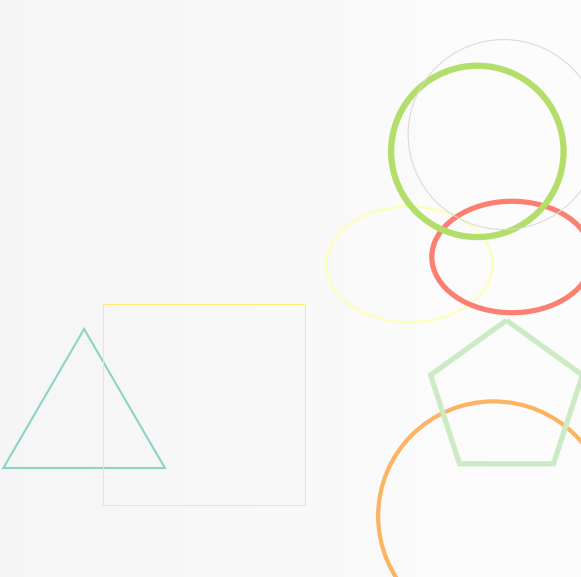[{"shape": "triangle", "thickness": 1, "radius": 0.8, "center": [0.145, 0.269]}, {"shape": "oval", "thickness": 1, "radius": 0.72, "center": [0.704, 0.541]}, {"shape": "oval", "thickness": 2.5, "radius": 0.69, "center": [0.881, 0.554]}, {"shape": "circle", "thickness": 2, "radius": 0.99, "center": [0.849, 0.106]}, {"shape": "circle", "thickness": 3, "radius": 0.74, "center": [0.821, 0.737]}, {"shape": "circle", "thickness": 0.5, "radius": 0.82, "center": [0.867, 0.766]}, {"shape": "pentagon", "thickness": 2.5, "radius": 0.69, "center": [0.871, 0.307]}, {"shape": "square", "thickness": 0.5, "radius": 0.87, "center": [0.351, 0.298]}]